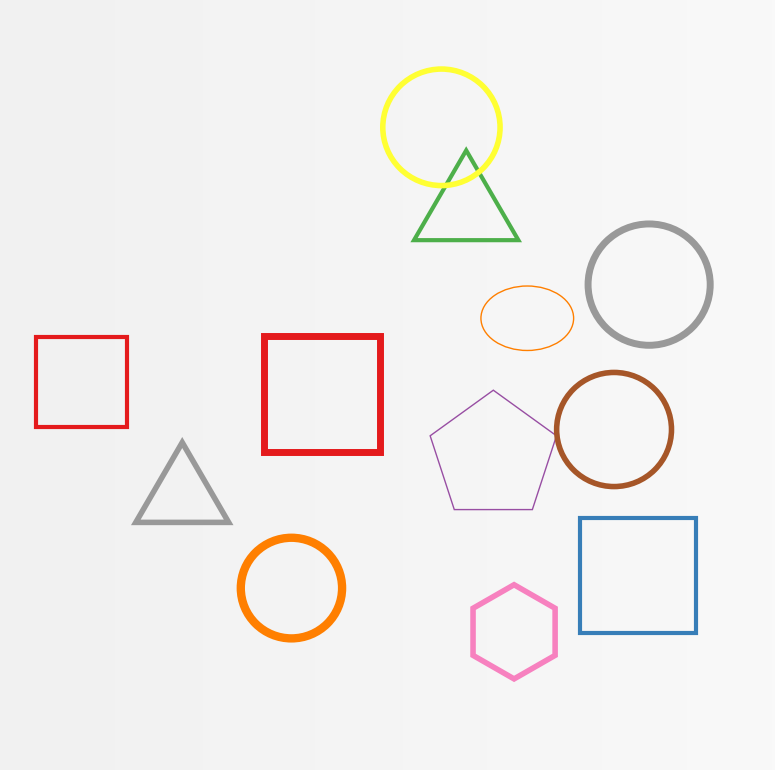[{"shape": "square", "thickness": 1.5, "radius": 0.29, "center": [0.105, 0.504]}, {"shape": "square", "thickness": 2.5, "radius": 0.37, "center": [0.415, 0.489]}, {"shape": "square", "thickness": 1.5, "radius": 0.37, "center": [0.823, 0.252]}, {"shape": "triangle", "thickness": 1.5, "radius": 0.39, "center": [0.602, 0.727]}, {"shape": "pentagon", "thickness": 0.5, "radius": 0.43, "center": [0.637, 0.408]}, {"shape": "circle", "thickness": 3, "radius": 0.33, "center": [0.376, 0.236]}, {"shape": "oval", "thickness": 0.5, "radius": 0.3, "center": [0.68, 0.587]}, {"shape": "circle", "thickness": 2, "radius": 0.38, "center": [0.57, 0.835]}, {"shape": "circle", "thickness": 2, "radius": 0.37, "center": [0.792, 0.442]}, {"shape": "hexagon", "thickness": 2, "radius": 0.31, "center": [0.663, 0.179]}, {"shape": "circle", "thickness": 2.5, "radius": 0.39, "center": [0.838, 0.63]}, {"shape": "triangle", "thickness": 2, "radius": 0.35, "center": [0.235, 0.356]}]